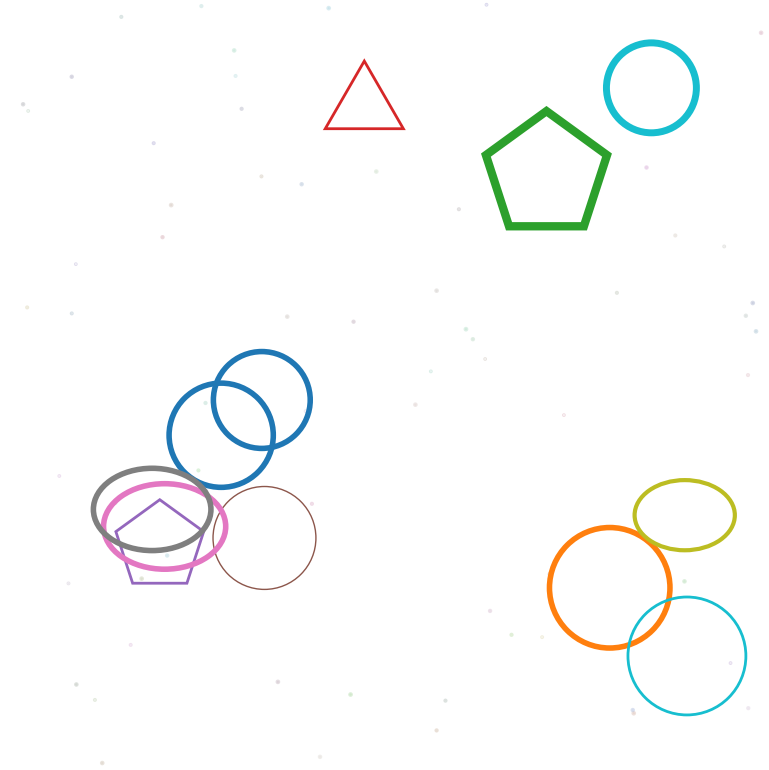[{"shape": "circle", "thickness": 2, "radius": 0.31, "center": [0.34, 0.481]}, {"shape": "circle", "thickness": 2, "radius": 0.34, "center": [0.287, 0.435]}, {"shape": "circle", "thickness": 2, "radius": 0.39, "center": [0.792, 0.237]}, {"shape": "pentagon", "thickness": 3, "radius": 0.41, "center": [0.71, 0.773]}, {"shape": "triangle", "thickness": 1, "radius": 0.29, "center": [0.473, 0.862]}, {"shape": "pentagon", "thickness": 1, "radius": 0.3, "center": [0.208, 0.291]}, {"shape": "circle", "thickness": 0.5, "radius": 0.33, "center": [0.343, 0.301]}, {"shape": "oval", "thickness": 2, "radius": 0.4, "center": [0.214, 0.316]}, {"shape": "oval", "thickness": 2, "radius": 0.38, "center": [0.198, 0.338]}, {"shape": "oval", "thickness": 1.5, "radius": 0.33, "center": [0.889, 0.331]}, {"shape": "circle", "thickness": 2.5, "radius": 0.29, "center": [0.846, 0.886]}, {"shape": "circle", "thickness": 1, "radius": 0.38, "center": [0.892, 0.148]}]